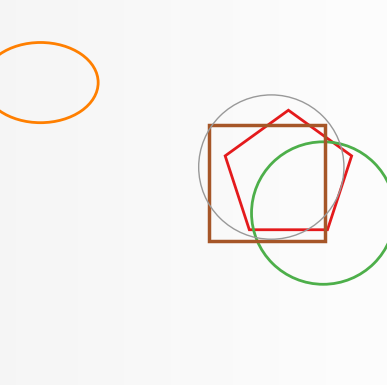[{"shape": "pentagon", "thickness": 2, "radius": 0.86, "center": [0.744, 0.542]}, {"shape": "circle", "thickness": 2, "radius": 0.93, "center": [0.834, 0.447]}, {"shape": "oval", "thickness": 2, "radius": 0.74, "center": [0.105, 0.785]}, {"shape": "square", "thickness": 2.5, "radius": 0.75, "center": [0.688, 0.525]}, {"shape": "circle", "thickness": 1, "radius": 0.94, "center": [0.7, 0.566]}]